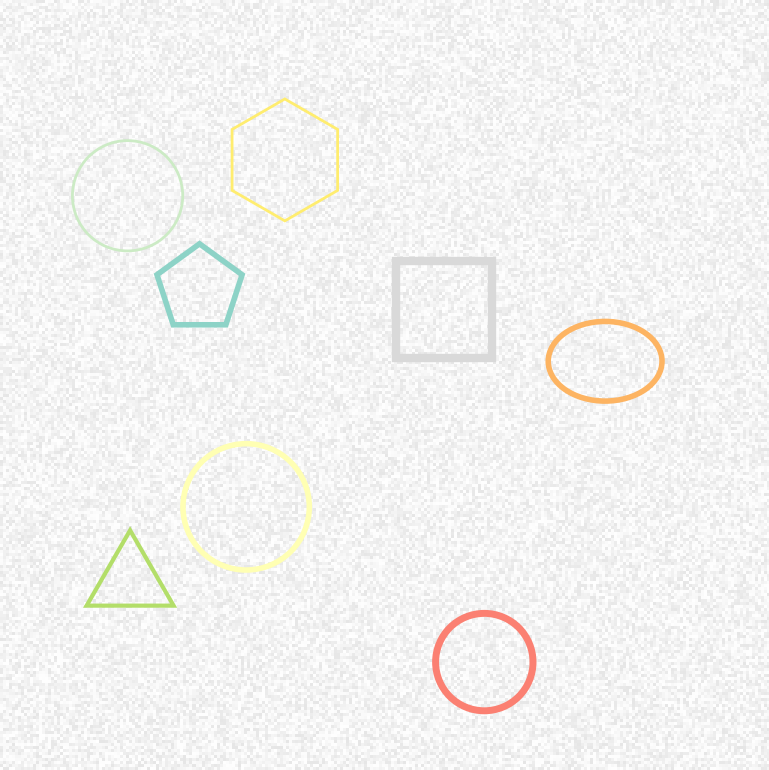[{"shape": "pentagon", "thickness": 2, "radius": 0.29, "center": [0.259, 0.625]}, {"shape": "circle", "thickness": 2, "radius": 0.41, "center": [0.32, 0.342]}, {"shape": "circle", "thickness": 2.5, "radius": 0.32, "center": [0.629, 0.14]}, {"shape": "oval", "thickness": 2, "radius": 0.37, "center": [0.786, 0.531]}, {"shape": "triangle", "thickness": 1.5, "radius": 0.33, "center": [0.169, 0.246]}, {"shape": "square", "thickness": 3, "radius": 0.31, "center": [0.577, 0.598]}, {"shape": "circle", "thickness": 1, "radius": 0.36, "center": [0.166, 0.746]}, {"shape": "hexagon", "thickness": 1, "radius": 0.4, "center": [0.37, 0.792]}]